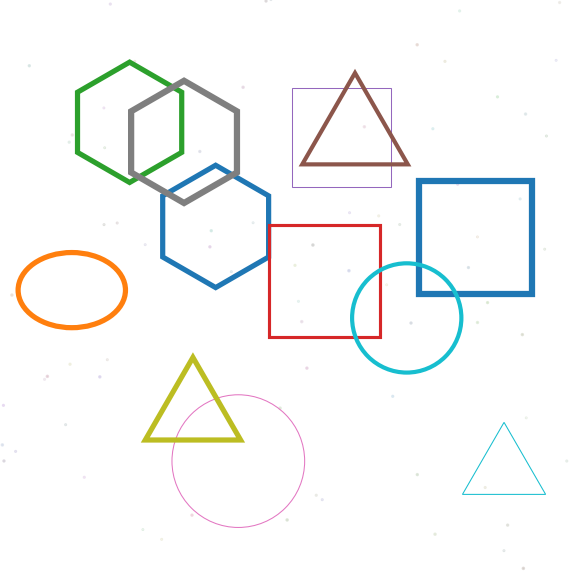[{"shape": "hexagon", "thickness": 2.5, "radius": 0.53, "center": [0.373, 0.607]}, {"shape": "square", "thickness": 3, "radius": 0.49, "center": [0.823, 0.588]}, {"shape": "oval", "thickness": 2.5, "radius": 0.46, "center": [0.124, 0.497]}, {"shape": "hexagon", "thickness": 2.5, "radius": 0.52, "center": [0.224, 0.787]}, {"shape": "square", "thickness": 1.5, "radius": 0.48, "center": [0.562, 0.512]}, {"shape": "square", "thickness": 0.5, "radius": 0.43, "center": [0.591, 0.762]}, {"shape": "triangle", "thickness": 2, "radius": 0.53, "center": [0.615, 0.767]}, {"shape": "circle", "thickness": 0.5, "radius": 0.57, "center": [0.413, 0.201]}, {"shape": "hexagon", "thickness": 3, "radius": 0.53, "center": [0.319, 0.753]}, {"shape": "triangle", "thickness": 2.5, "radius": 0.48, "center": [0.334, 0.285]}, {"shape": "triangle", "thickness": 0.5, "radius": 0.42, "center": [0.873, 0.185]}, {"shape": "circle", "thickness": 2, "radius": 0.47, "center": [0.704, 0.449]}]